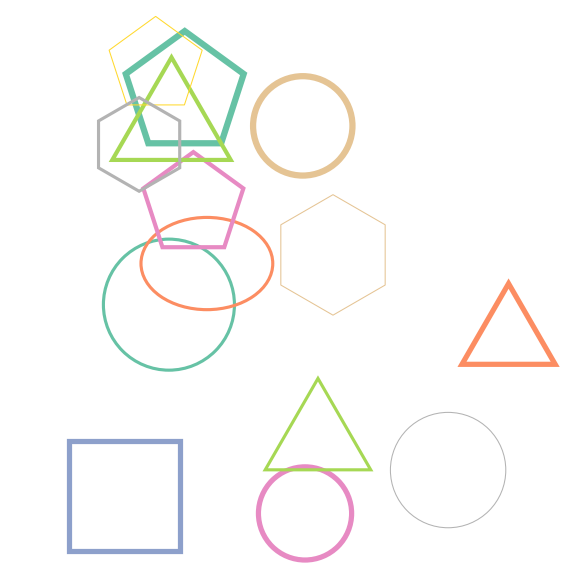[{"shape": "pentagon", "thickness": 3, "radius": 0.54, "center": [0.32, 0.838]}, {"shape": "circle", "thickness": 1.5, "radius": 0.57, "center": [0.293, 0.472]}, {"shape": "triangle", "thickness": 2.5, "radius": 0.47, "center": [0.881, 0.415]}, {"shape": "oval", "thickness": 1.5, "radius": 0.57, "center": [0.358, 0.543]}, {"shape": "square", "thickness": 2.5, "radius": 0.48, "center": [0.216, 0.14]}, {"shape": "pentagon", "thickness": 2, "radius": 0.46, "center": [0.335, 0.645]}, {"shape": "circle", "thickness": 2.5, "radius": 0.4, "center": [0.528, 0.11]}, {"shape": "triangle", "thickness": 2, "radius": 0.59, "center": [0.297, 0.781]}, {"shape": "triangle", "thickness": 1.5, "radius": 0.53, "center": [0.551, 0.238]}, {"shape": "pentagon", "thickness": 0.5, "radius": 0.42, "center": [0.27, 0.886]}, {"shape": "circle", "thickness": 3, "radius": 0.43, "center": [0.524, 0.781]}, {"shape": "hexagon", "thickness": 0.5, "radius": 0.52, "center": [0.577, 0.558]}, {"shape": "hexagon", "thickness": 1.5, "radius": 0.41, "center": [0.241, 0.749]}, {"shape": "circle", "thickness": 0.5, "radius": 0.5, "center": [0.776, 0.185]}]